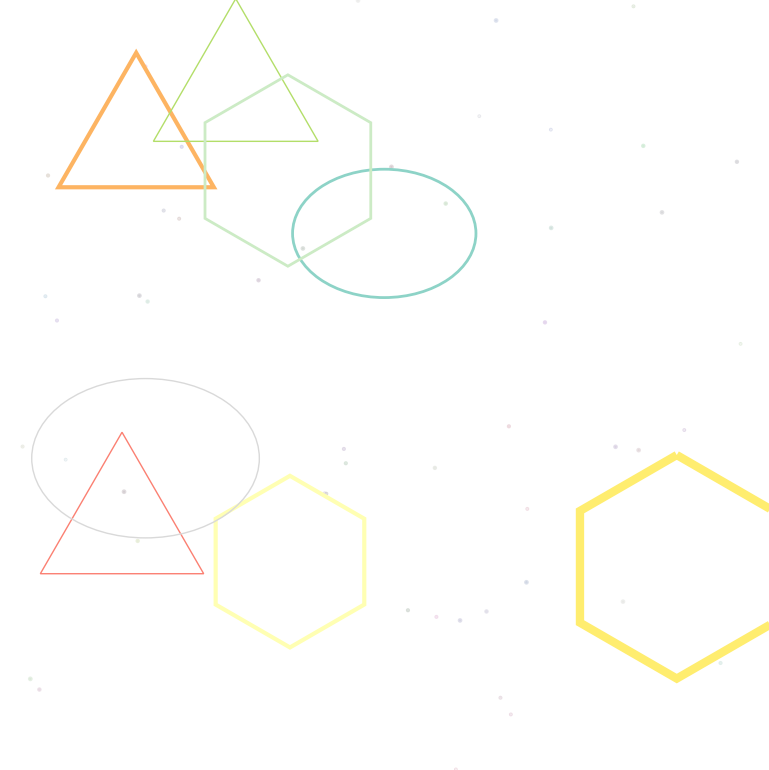[{"shape": "oval", "thickness": 1, "radius": 0.6, "center": [0.499, 0.697]}, {"shape": "hexagon", "thickness": 1.5, "radius": 0.56, "center": [0.377, 0.271]}, {"shape": "triangle", "thickness": 0.5, "radius": 0.61, "center": [0.158, 0.316]}, {"shape": "triangle", "thickness": 1.5, "radius": 0.58, "center": [0.177, 0.815]}, {"shape": "triangle", "thickness": 0.5, "radius": 0.62, "center": [0.306, 0.878]}, {"shape": "oval", "thickness": 0.5, "radius": 0.74, "center": [0.189, 0.405]}, {"shape": "hexagon", "thickness": 1, "radius": 0.62, "center": [0.374, 0.779]}, {"shape": "hexagon", "thickness": 3, "radius": 0.73, "center": [0.879, 0.264]}]